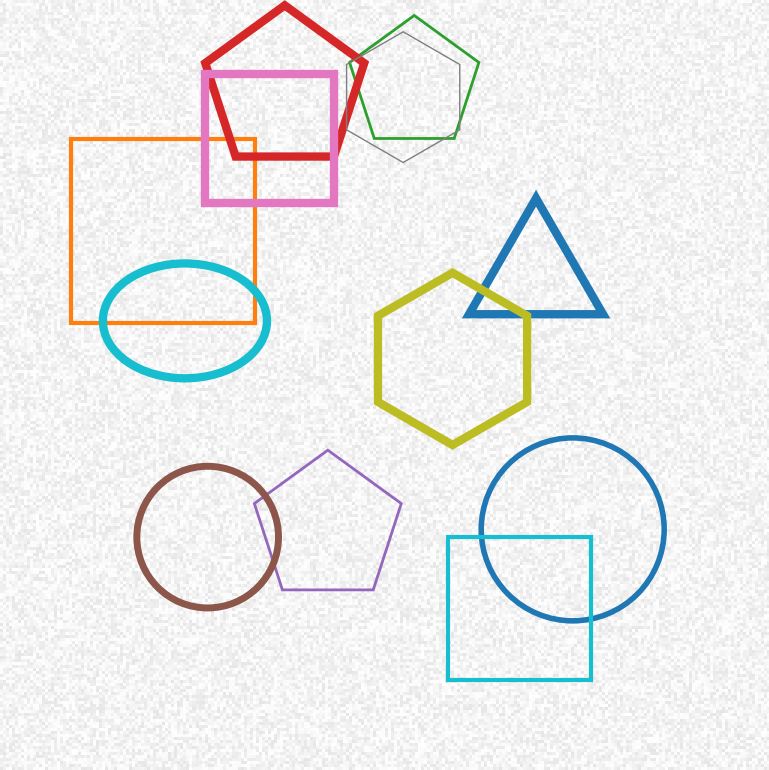[{"shape": "circle", "thickness": 2, "radius": 0.59, "center": [0.744, 0.313]}, {"shape": "triangle", "thickness": 3, "radius": 0.5, "center": [0.696, 0.642]}, {"shape": "square", "thickness": 1.5, "radius": 0.6, "center": [0.211, 0.7]}, {"shape": "pentagon", "thickness": 1, "radius": 0.44, "center": [0.538, 0.892]}, {"shape": "pentagon", "thickness": 3, "radius": 0.54, "center": [0.37, 0.885]}, {"shape": "pentagon", "thickness": 1, "radius": 0.5, "center": [0.426, 0.315]}, {"shape": "circle", "thickness": 2.5, "radius": 0.46, "center": [0.27, 0.302]}, {"shape": "square", "thickness": 3, "radius": 0.42, "center": [0.35, 0.821]}, {"shape": "hexagon", "thickness": 0.5, "radius": 0.42, "center": [0.524, 0.874]}, {"shape": "hexagon", "thickness": 3, "radius": 0.56, "center": [0.588, 0.534]}, {"shape": "square", "thickness": 1.5, "radius": 0.46, "center": [0.674, 0.21]}, {"shape": "oval", "thickness": 3, "radius": 0.53, "center": [0.24, 0.583]}]